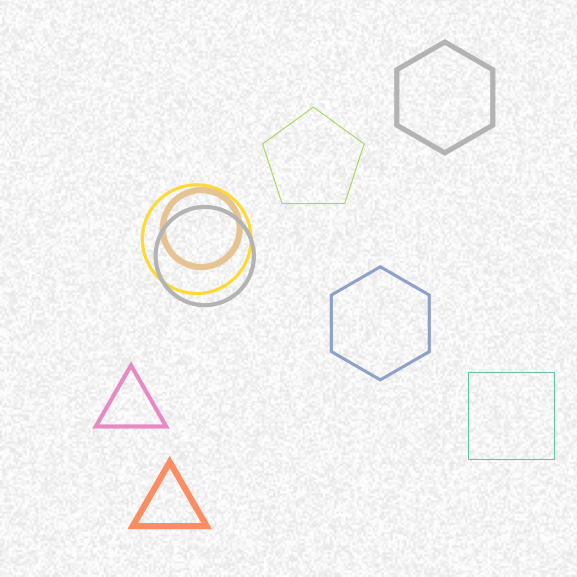[{"shape": "square", "thickness": 0.5, "radius": 0.37, "center": [0.885, 0.28]}, {"shape": "triangle", "thickness": 3, "radius": 0.37, "center": [0.294, 0.125]}, {"shape": "hexagon", "thickness": 1.5, "radius": 0.49, "center": [0.659, 0.439]}, {"shape": "triangle", "thickness": 2, "radius": 0.35, "center": [0.227, 0.296]}, {"shape": "pentagon", "thickness": 0.5, "radius": 0.46, "center": [0.543, 0.721]}, {"shape": "circle", "thickness": 1.5, "radius": 0.47, "center": [0.341, 0.585]}, {"shape": "circle", "thickness": 3, "radius": 0.33, "center": [0.349, 0.603]}, {"shape": "circle", "thickness": 2, "radius": 0.43, "center": [0.355, 0.556]}, {"shape": "hexagon", "thickness": 2.5, "radius": 0.48, "center": [0.77, 0.83]}]